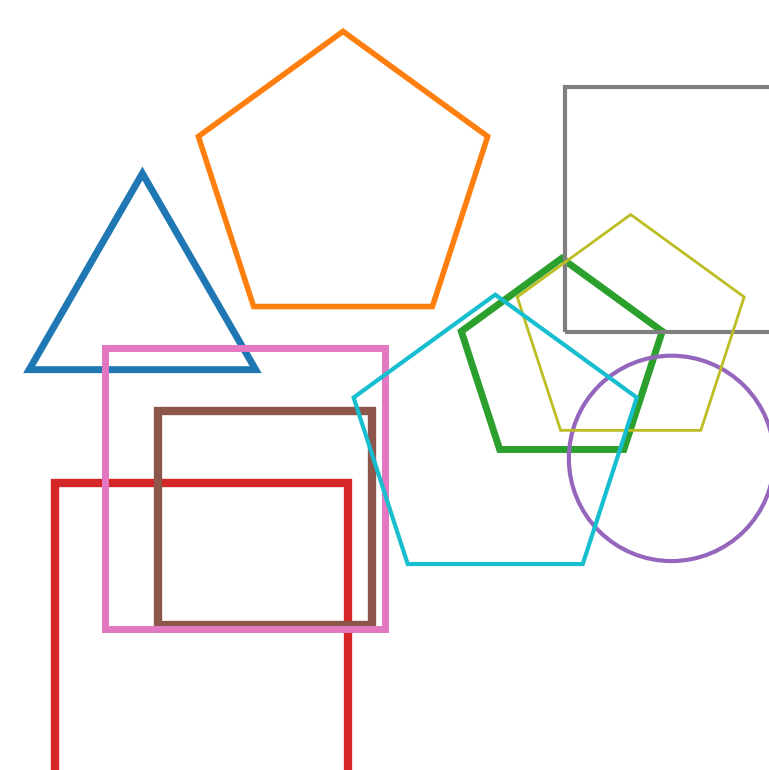[{"shape": "triangle", "thickness": 2.5, "radius": 0.85, "center": [0.185, 0.605]}, {"shape": "pentagon", "thickness": 2, "radius": 0.99, "center": [0.445, 0.762]}, {"shape": "pentagon", "thickness": 2.5, "radius": 0.69, "center": [0.73, 0.527]}, {"shape": "square", "thickness": 3, "radius": 0.95, "center": [0.262, 0.183]}, {"shape": "circle", "thickness": 1.5, "radius": 0.67, "center": [0.872, 0.405]}, {"shape": "square", "thickness": 3, "radius": 0.69, "center": [0.344, 0.328]}, {"shape": "square", "thickness": 2.5, "radius": 0.91, "center": [0.318, 0.365]}, {"shape": "square", "thickness": 1.5, "radius": 0.8, "center": [0.893, 0.728]}, {"shape": "pentagon", "thickness": 1, "radius": 0.77, "center": [0.819, 0.566]}, {"shape": "pentagon", "thickness": 1.5, "radius": 0.97, "center": [0.643, 0.424]}]